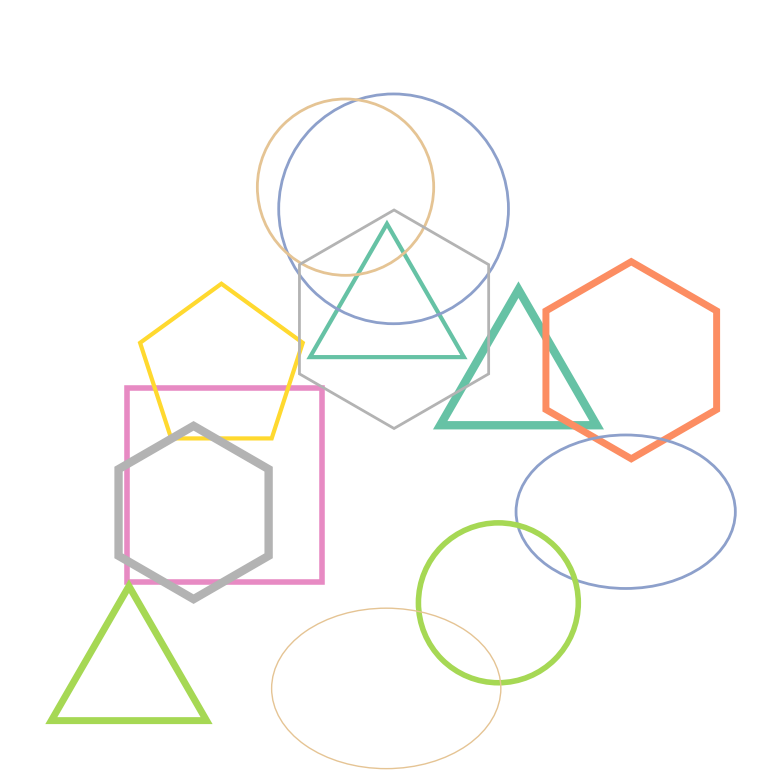[{"shape": "triangle", "thickness": 3, "radius": 0.59, "center": [0.673, 0.506]}, {"shape": "triangle", "thickness": 1.5, "radius": 0.58, "center": [0.503, 0.594]}, {"shape": "hexagon", "thickness": 2.5, "radius": 0.64, "center": [0.82, 0.532]}, {"shape": "circle", "thickness": 1, "radius": 0.75, "center": [0.511, 0.729]}, {"shape": "oval", "thickness": 1, "radius": 0.71, "center": [0.813, 0.335]}, {"shape": "square", "thickness": 2, "radius": 0.63, "center": [0.291, 0.37]}, {"shape": "triangle", "thickness": 2.5, "radius": 0.58, "center": [0.167, 0.122]}, {"shape": "circle", "thickness": 2, "radius": 0.52, "center": [0.647, 0.217]}, {"shape": "pentagon", "thickness": 1.5, "radius": 0.56, "center": [0.288, 0.52]}, {"shape": "circle", "thickness": 1, "radius": 0.57, "center": [0.449, 0.757]}, {"shape": "oval", "thickness": 0.5, "radius": 0.74, "center": [0.502, 0.106]}, {"shape": "hexagon", "thickness": 3, "radius": 0.56, "center": [0.251, 0.334]}, {"shape": "hexagon", "thickness": 1, "radius": 0.71, "center": [0.512, 0.585]}]